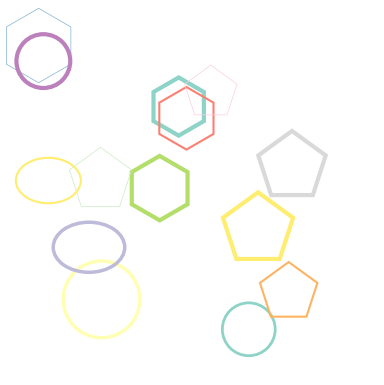[{"shape": "circle", "thickness": 2, "radius": 0.34, "center": [0.646, 0.145]}, {"shape": "hexagon", "thickness": 3, "radius": 0.38, "center": [0.464, 0.723]}, {"shape": "circle", "thickness": 2.5, "radius": 0.5, "center": [0.264, 0.222]}, {"shape": "oval", "thickness": 2.5, "radius": 0.46, "center": [0.231, 0.358]}, {"shape": "hexagon", "thickness": 1.5, "radius": 0.41, "center": [0.484, 0.693]}, {"shape": "hexagon", "thickness": 0.5, "radius": 0.48, "center": [0.1, 0.882]}, {"shape": "pentagon", "thickness": 1.5, "radius": 0.39, "center": [0.75, 0.241]}, {"shape": "hexagon", "thickness": 3, "radius": 0.42, "center": [0.415, 0.511]}, {"shape": "pentagon", "thickness": 0.5, "radius": 0.36, "center": [0.548, 0.759]}, {"shape": "pentagon", "thickness": 3, "radius": 0.46, "center": [0.758, 0.568]}, {"shape": "circle", "thickness": 3, "radius": 0.35, "center": [0.113, 0.841]}, {"shape": "pentagon", "thickness": 0.5, "radius": 0.42, "center": [0.261, 0.532]}, {"shape": "pentagon", "thickness": 3, "radius": 0.48, "center": [0.67, 0.405]}, {"shape": "oval", "thickness": 1.5, "radius": 0.42, "center": [0.126, 0.531]}]